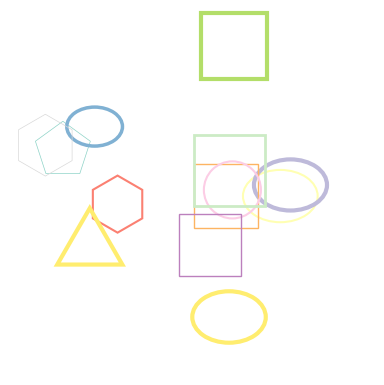[{"shape": "pentagon", "thickness": 0.5, "radius": 0.37, "center": [0.163, 0.61]}, {"shape": "oval", "thickness": 1.5, "radius": 0.49, "center": [0.728, 0.491]}, {"shape": "oval", "thickness": 3, "radius": 0.47, "center": [0.755, 0.52]}, {"shape": "hexagon", "thickness": 1.5, "radius": 0.37, "center": [0.305, 0.47]}, {"shape": "oval", "thickness": 2.5, "radius": 0.36, "center": [0.246, 0.671]}, {"shape": "square", "thickness": 1, "radius": 0.42, "center": [0.588, 0.492]}, {"shape": "square", "thickness": 3, "radius": 0.43, "center": [0.608, 0.881]}, {"shape": "circle", "thickness": 1.5, "radius": 0.37, "center": [0.604, 0.507]}, {"shape": "hexagon", "thickness": 0.5, "radius": 0.4, "center": [0.118, 0.623]}, {"shape": "square", "thickness": 1, "radius": 0.4, "center": [0.546, 0.363]}, {"shape": "square", "thickness": 2, "radius": 0.46, "center": [0.597, 0.558]}, {"shape": "oval", "thickness": 3, "radius": 0.48, "center": [0.595, 0.177]}, {"shape": "triangle", "thickness": 3, "radius": 0.49, "center": [0.233, 0.362]}]